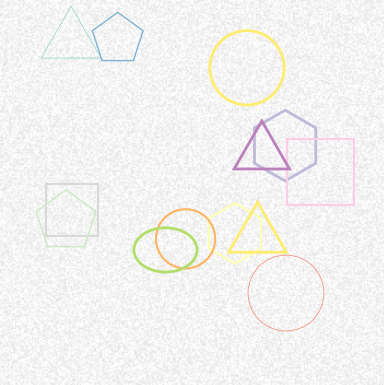[{"shape": "triangle", "thickness": 0.5, "radius": 0.45, "center": [0.185, 0.894]}, {"shape": "hexagon", "thickness": 1.5, "radius": 0.39, "center": [0.61, 0.394]}, {"shape": "hexagon", "thickness": 2, "radius": 0.46, "center": [0.741, 0.622]}, {"shape": "circle", "thickness": 0.5, "radius": 0.49, "center": [0.743, 0.239]}, {"shape": "pentagon", "thickness": 1, "radius": 0.35, "center": [0.306, 0.899]}, {"shape": "circle", "thickness": 1.5, "radius": 0.38, "center": [0.482, 0.38]}, {"shape": "oval", "thickness": 2, "radius": 0.41, "center": [0.43, 0.351]}, {"shape": "square", "thickness": 1.5, "radius": 0.43, "center": [0.833, 0.553]}, {"shape": "square", "thickness": 1.5, "radius": 0.33, "center": [0.187, 0.454]}, {"shape": "triangle", "thickness": 2, "radius": 0.42, "center": [0.68, 0.603]}, {"shape": "pentagon", "thickness": 1, "radius": 0.41, "center": [0.171, 0.425]}, {"shape": "triangle", "thickness": 2, "radius": 0.43, "center": [0.669, 0.388]}, {"shape": "circle", "thickness": 2, "radius": 0.48, "center": [0.641, 0.824]}]